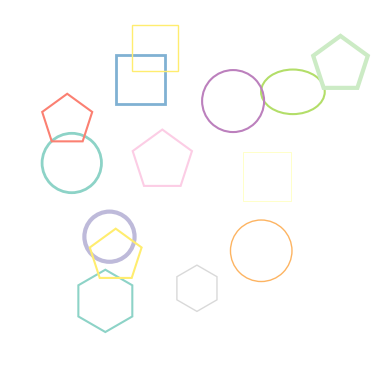[{"shape": "circle", "thickness": 2, "radius": 0.39, "center": [0.186, 0.577]}, {"shape": "hexagon", "thickness": 1.5, "radius": 0.4, "center": [0.274, 0.219]}, {"shape": "square", "thickness": 0.5, "radius": 0.32, "center": [0.694, 0.542]}, {"shape": "circle", "thickness": 3, "radius": 0.33, "center": [0.284, 0.385]}, {"shape": "pentagon", "thickness": 1.5, "radius": 0.34, "center": [0.175, 0.688]}, {"shape": "square", "thickness": 2, "radius": 0.32, "center": [0.364, 0.794]}, {"shape": "circle", "thickness": 1, "radius": 0.4, "center": [0.679, 0.349]}, {"shape": "oval", "thickness": 1.5, "radius": 0.41, "center": [0.761, 0.762]}, {"shape": "pentagon", "thickness": 1.5, "radius": 0.4, "center": [0.422, 0.583]}, {"shape": "hexagon", "thickness": 1, "radius": 0.3, "center": [0.512, 0.251]}, {"shape": "circle", "thickness": 1.5, "radius": 0.4, "center": [0.605, 0.738]}, {"shape": "pentagon", "thickness": 3, "radius": 0.37, "center": [0.884, 0.832]}, {"shape": "pentagon", "thickness": 1.5, "radius": 0.35, "center": [0.301, 0.335]}, {"shape": "square", "thickness": 1, "radius": 0.3, "center": [0.402, 0.874]}]